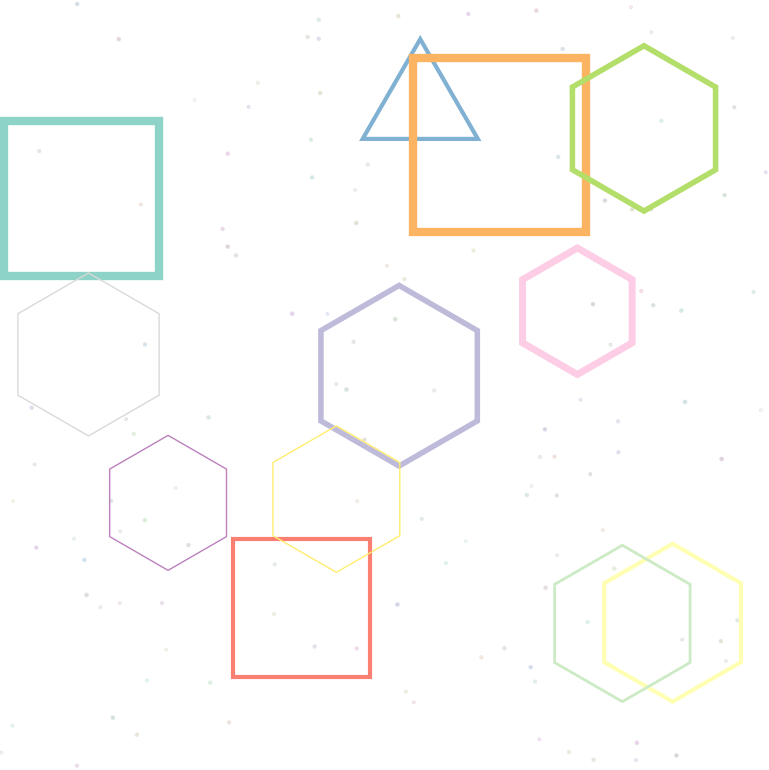[{"shape": "square", "thickness": 3, "radius": 0.5, "center": [0.106, 0.743]}, {"shape": "hexagon", "thickness": 1.5, "radius": 0.51, "center": [0.873, 0.191]}, {"shape": "hexagon", "thickness": 2, "radius": 0.59, "center": [0.518, 0.512]}, {"shape": "square", "thickness": 1.5, "radius": 0.45, "center": [0.391, 0.211]}, {"shape": "triangle", "thickness": 1.5, "radius": 0.43, "center": [0.546, 0.863]}, {"shape": "square", "thickness": 3, "radius": 0.56, "center": [0.649, 0.812]}, {"shape": "hexagon", "thickness": 2, "radius": 0.54, "center": [0.836, 0.833]}, {"shape": "hexagon", "thickness": 2.5, "radius": 0.41, "center": [0.75, 0.596]}, {"shape": "hexagon", "thickness": 0.5, "radius": 0.53, "center": [0.115, 0.54]}, {"shape": "hexagon", "thickness": 0.5, "radius": 0.44, "center": [0.218, 0.347]}, {"shape": "hexagon", "thickness": 1, "radius": 0.51, "center": [0.808, 0.19]}, {"shape": "hexagon", "thickness": 0.5, "radius": 0.48, "center": [0.437, 0.352]}]